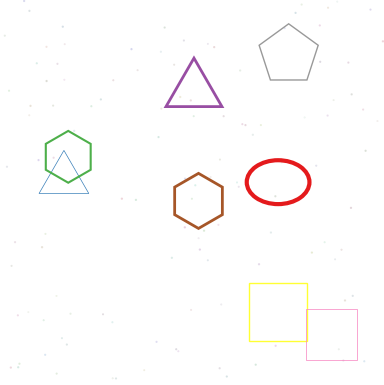[{"shape": "oval", "thickness": 3, "radius": 0.41, "center": [0.722, 0.527]}, {"shape": "triangle", "thickness": 0.5, "radius": 0.37, "center": [0.166, 0.535]}, {"shape": "hexagon", "thickness": 1.5, "radius": 0.34, "center": [0.177, 0.593]}, {"shape": "triangle", "thickness": 2, "radius": 0.42, "center": [0.504, 0.765]}, {"shape": "square", "thickness": 1, "radius": 0.37, "center": [0.722, 0.19]}, {"shape": "hexagon", "thickness": 2, "radius": 0.36, "center": [0.516, 0.478]}, {"shape": "square", "thickness": 0.5, "radius": 0.33, "center": [0.862, 0.132]}, {"shape": "pentagon", "thickness": 1, "radius": 0.4, "center": [0.75, 0.857]}]